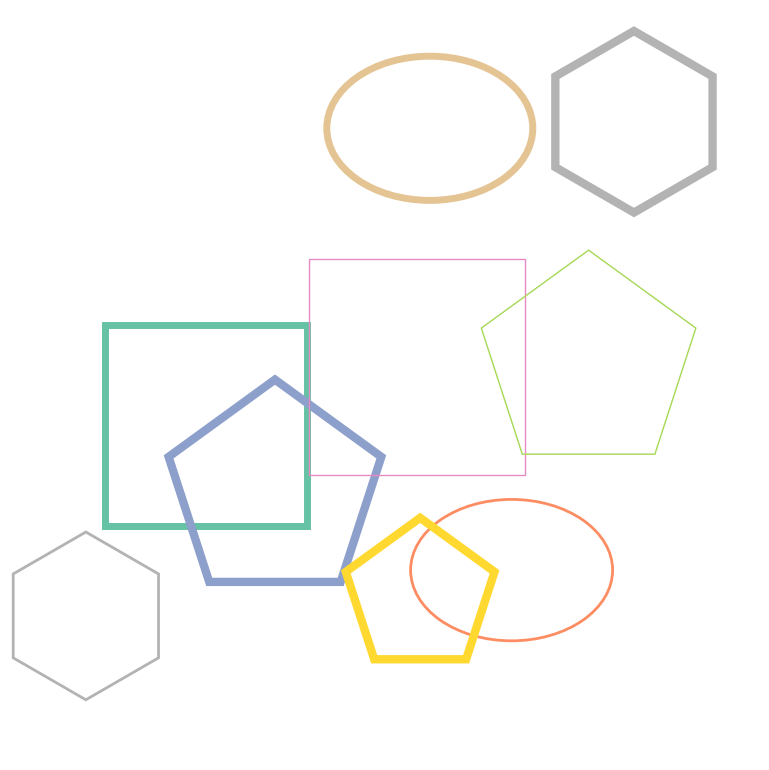[{"shape": "square", "thickness": 2.5, "radius": 0.65, "center": [0.268, 0.447]}, {"shape": "oval", "thickness": 1, "radius": 0.66, "center": [0.664, 0.26]}, {"shape": "pentagon", "thickness": 3, "radius": 0.73, "center": [0.357, 0.362]}, {"shape": "square", "thickness": 0.5, "radius": 0.7, "center": [0.542, 0.524]}, {"shape": "pentagon", "thickness": 0.5, "radius": 0.73, "center": [0.764, 0.529]}, {"shape": "pentagon", "thickness": 3, "radius": 0.51, "center": [0.546, 0.226]}, {"shape": "oval", "thickness": 2.5, "radius": 0.67, "center": [0.558, 0.833]}, {"shape": "hexagon", "thickness": 3, "radius": 0.59, "center": [0.823, 0.842]}, {"shape": "hexagon", "thickness": 1, "radius": 0.54, "center": [0.112, 0.2]}]